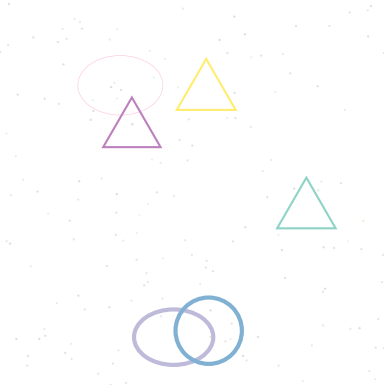[{"shape": "triangle", "thickness": 1.5, "radius": 0.44, "center": [0.796, 0.451]}, {"shape": "oval", "thickness": 3, "radius": 0.51, "center": [0.451, 0.124]}, {"shape": "circle", "thickness": 3, "radius": 0.43, "center": [0.542, 0.141]}, {"shape": "oval", "thickness": 0.5, "radius": 0.55, "center": [0.313, 0.778]}, {"shape": "triangle", "thickness": 1.5, "radius": 0.43, "center": [0.343, 0.661]}, {"shape": "triangle", "thickness": 1.5, "radius": 0.44, "center": [0.536, 0.759]}]